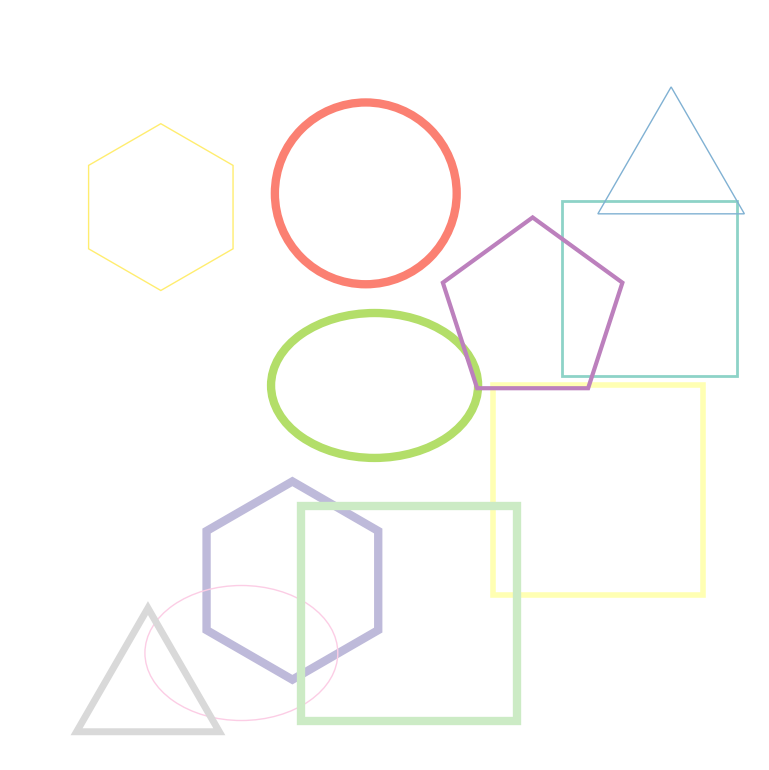[{"shape": "square", "thickness": 1, "radius": 0.57, "center": [0.844, 0.625]}, {"shape": "square", "thickness": 2, "radius": 0.68, "center": [0.777, 0.364]}, {"shape": "hexagon", "thickness": 3, "radius": 0.64, "center": [0.38, 0.246]}, {"shape": "circle", "thickness": 3, "radius": 0.59, "center": [0.475, 0.749]}, {"shape": "triangle", "thickness": 0.5, "radius": 0.55, "center": [0.872, 0.777]}, {"shape": "oval", "thickness": 3, "radius": 0.67, "center": [0.486, 0.499]}, {"shape": "oval", "thickness": 0.5, "radius": 0.63, "center": [0.313, 0.152]}, {"shape": "triangle", "thickness": 2.5, "radius": 0.54, "center": [0.192, 0.103]}, {"shape": "pentagon", "thickness": 1.5, "radius": 0.61, "center": [0.692, 0.595]}, {"shape": "square", "thickness": 3, "radius": 0.7, "center": [0.531, 0.203]}, {"shape": "hexagon", "thickness": 0.5, "radius": 0.54, "center": [0.209, 0.731]}]